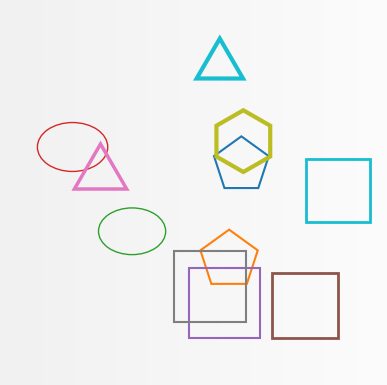[{"shape": "pentagon", "thickness": 1.5, "radius": 0.37, "center": [0.623, 0.572]}, {"shape": "pentagon", "thickness": 1.5, "radius": 0.39, "center": [0.591, 0.326]}, {"shape": "oval", "thickness": 1, "radius": 0.43, "center": [0.341, 0.399]}, {"shape": "oval", "thickness": 1, "radius": 0.45, "center": [0.187, 0.618]}, {"shape": "square", "thickness": 1.5, "radius": 0.45, "center": [0.579, 0.213]}, {"shape": "square", "thickness": 2, "radius": 0.42, "center": [0.787, 0.208]}, {"shape": "triangle", "thickness": 2.5, "radius": 0.39, "center": [0.259, 0.548]}, {"shape": "square", "thickness": 1.5, "radius": 0.46, "center": [0.541, 0.256]}, {"shape": "hexagon", "thickness": 3, "radius": 0.4, "center": [0.628, 0.633]}, {"shape": "triangle", "thickness": 3, "radius": 0.35, "center": [0.567, 0.831]}, {"shape": "square", "thickness": 2, "radius": 0.41, "center": [0.872, 0.506]}]